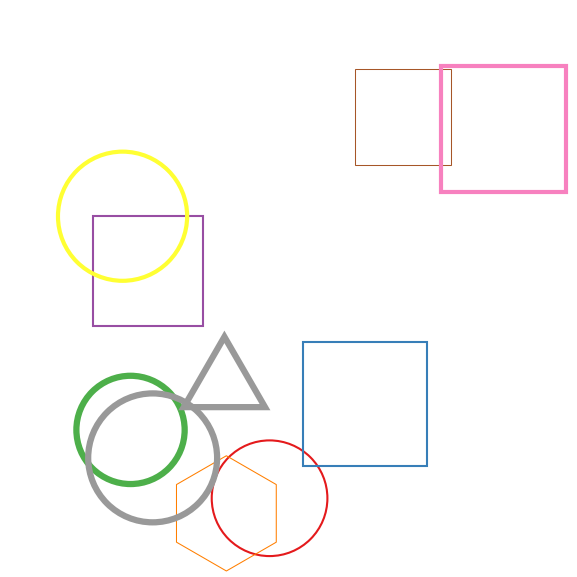[{"shape": "circle", "thickness": 1, "radius": 0.5, "center": [0.467, 0.136]}, {"shape": "square", "thickness": 1, "radius": 0.54, "center": [0.632, 0.299]}, {"shape": "circle", "thickness": 3, "radius": 0.47, "center": [0.226, 0.255]}, {"shape": "square", "thickness": 1, "radius": 0.47, "center": [0.256, 0.53]}, {"shape": "hexagon", "thickness": 0.5, "radius": 0.5, "center": [0.392, 0.11]}, {"shape": "circle", "thickness": 2, "radius": 0.56, "center": [0.212, 0.625]}, {"shape": "square", "thickness": 0.5, "radius": 0.42, "center": [0.698, 0.796]}, {"shape": "square", "thickness": 2, "radius": 0.55, "center": [0.872, 0.775]}, {"shape": "circle", "thickness": 3, "radius": 0.56, "center": [0.264, 0.206]}, {"shape": "triangle", "thickness": 3, "radius": 0.41, "center": [0.389, 0.335]}]